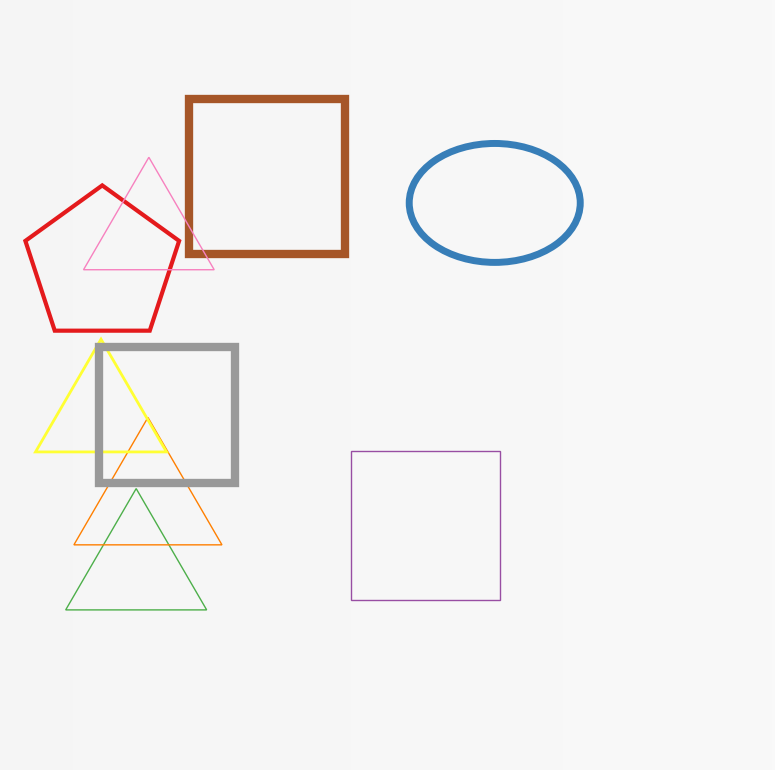[{"shape": "pentagon", "thickness": 1.5, "radius": 0.52, "center": [0.132, 0.655]}, {"shape": "oval", "thickness": 2.5, "radius": 0.55, "center": [0.638, 0.736]}, {"shape": "triangle", "thickness": 0.5, "radius": 0.53, "center": [0.176, 0.26]}, {"shape": "square", "thickness": 0.5, "radius": 0.48, "center": [0.55, 0.318]}, {"shape": "triangle", "thickness": 0.5, "radius": 0.55, "center": [0.191, 0.348]}, {"shape": "triangle", "thickness": 1, "radius": 0.49, "center": [0.13, 0.462]}, {"shape": "square", "thickness": 3, "radius": 0.5, "center": [0.344, 0.771]}, {"shape": "triangle", "thickness": 0.5, "radius": 0.49, "center": [0.192, 0.698]}, {"shape": "square", "thickness": 3, "radius": 0.44, "center": [0.216, 0.461]}]